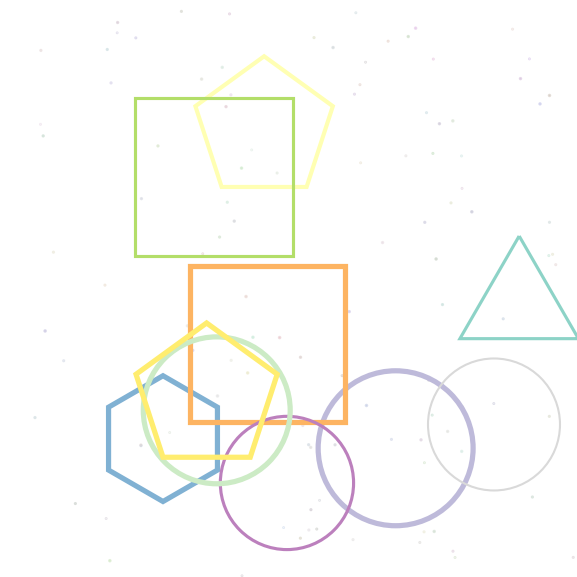[{"shape": "triangle", "thickness": 1.5, "radius": 0.59, "center": [0.899, 0.472]}, {"shape": "pentagon", "thickness": 2, "radius": 0.63, "center": [0.457, 0.777]}, {"shape": "circle", "thickness": 2.5, "radius": 0.67, "center": [0.685, 0.223]}, {"shape": "hexagon", "thickness": 2.5, "radius": 0.54, "center": [0.282, 0.24]}, {"shape": "square", "thickness": 2.5, "radius": 0.67, "center": [0.463, 0.403]}, {"shape": "square", "thickness": 1.5, "radius": 0.68, "center": [0.37, 0.693]}, {"shape": "circle", "thickness": 1, "radius": 0.57, "center": [0.855, 0.264]}, {"shape": "circle", "thickness": 1.5, "radius": 0.58, "center": [0.497, 0.163]}, {"shape": "circle", "thickness": 2.5, "radius": 0.64, "center": [0.375, 0.289]}, {"shape": "pentagon", "thickness": 2.5, "radius": 0.64, "center": [0.358, 0.311]}]